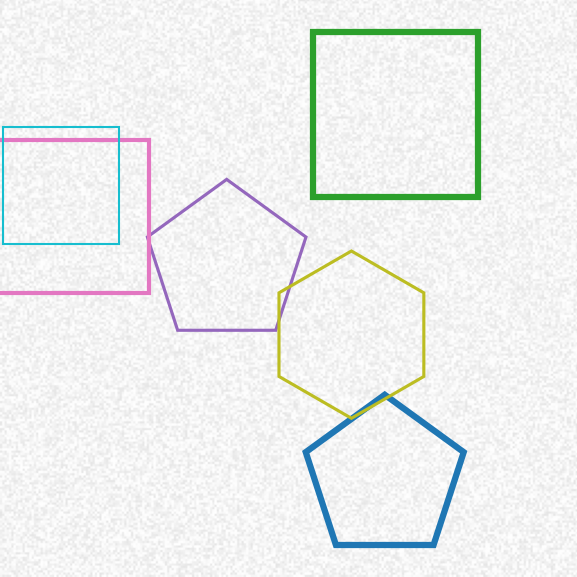[{"shape": "pentagon", "thickness": 3, "radius": 0.72, "center": [0.666, 0.172]}, {"shape": "square", "thickness": 3, "radius": 0.71, "center": [0.685, 0.801]}, {"shape": "pentagon", "thickness": 1.5, "radius": 0.72, "center": [0.393, 0.544]}, {"shape": "square", "thickness": 2, "radius": 0.66, "center": [0.126, 0.624]}, {"shape": "hexagon", "thickness": 1.5, "radius": 0.72, "center": [0.609, 0.42]}, {"shape": "square", "thickness": 1, "radius": 0.5, "center": [0.106, 0.678]}]